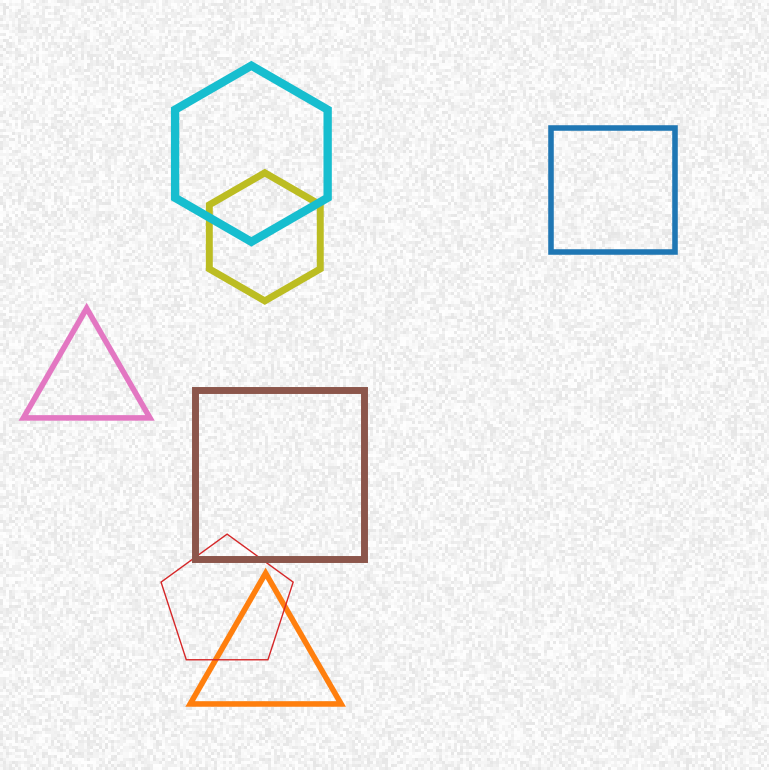[{"shape": "square", "thickness": 2, "radius": 0.4, "center": [0.796, 0.753]}, {"shape": "triangle", "thickness": 2, "radius": 0.57, "center": [0.345, 0.142]}, {"shape": "pentagon", "thickness": 0.5, "radius": 0.45, "center": [0.295, 0.216]}, {"shape": "square", "thickness": 2.5, "radius": 0.55, "center": [0.363, 0.384]}, {"shape": "triangle", "thickness": 2, "radius": 0.47, "center": [0.113, 0.505]}, {"shape": "hexagon", "thickness": 2.5, "radius": 0.42, "center": [0.344, 0.692]}, {"shape": "hexagon", "thickness": 3, "radius": 0.57, "center": [0.326, 0.8]}]